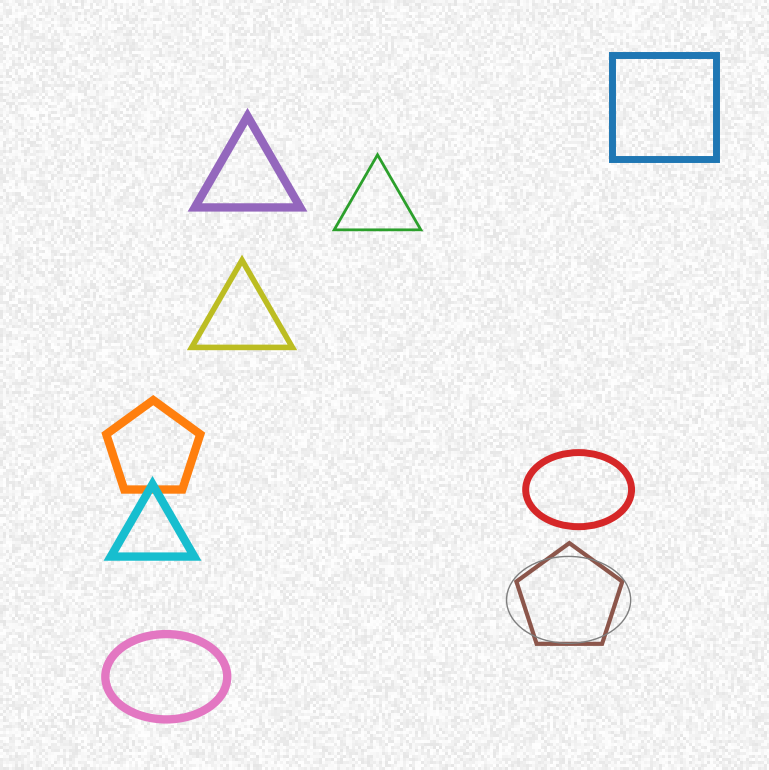[{"shape": "square", "thickness": 2.5, "radius": 0.34, "center": [0.863, 0.861]}, {"shape": "pentagon", "thickness": 3, "radius": 0.32, "center": [0.199, 0.416]}, {"shape": "triangle", "thickness": 1, "radius": 0.32, "center": [0.49, 0.734]}, {"shape": "oval", "thickness": 2.5, "radius": 0.34, "center": [0.751, 0.364]}, {"shape": "triangle", "thickness": 3, "radius": 0.4, "center": [0.321, 0.77]}, {"shape": "pentagon", "thickness": 1.5, "radius": 0.36, "center": [0.739, 0.222]}, {"shape": "oval", "thickness": 3, "radius": 0.4, "center": [0.216, 0.121]}, {"shape": "oval", "thickness": 0.5, "radius": 0.4, "center": [0.738, 0.221]}, {"shape": "triangle", "thickness": 2, "radius": 0.38, "center": [0.314, 0.587]}, {"shape": "triangle", "thickness": 3, "radius": 0.31, "center": [0.198, 0.308]}]